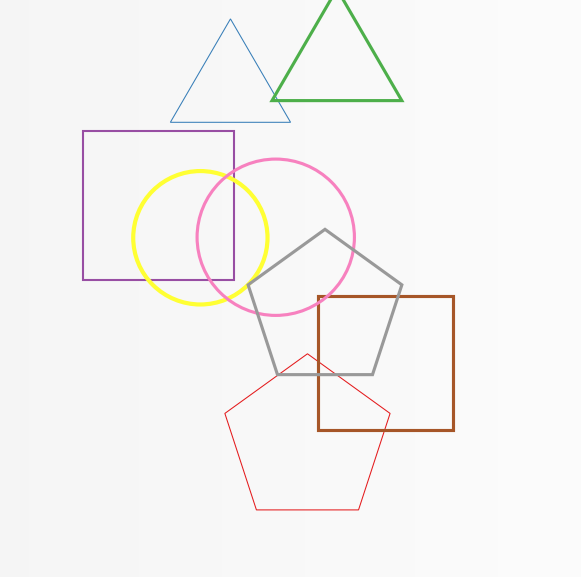[{"shape": "pentagon", "thickness": 0.5, "radius": 0.75, "center": [0.529, 0.237]}, {"shape": "triangle", "thickness": 0.5, "radius": 0.6, "center": [0.396, 0.847]}, {"shape": "triangle", "thickness": 1.5, "radius": 0.64, "center": [0.58, 0.889]}, {"shape": "square", "thickness": 1, "radius": 0.65, "center": [0.273, 0.643]}, {"shape": "circle", "thickness": 2, "radius": 0.58, "center": [0.345, 0.587]}, {"shape": "square", "thickness": 1.5, "radius": 0.58, "center": [0.663, 0.371]}, {"shape": "circle", "thickness": 1.5, "radius": 0.68, "center": [0.474, 0.588]}, {"shape": "pentagon", "thickness": 1.5, "radius": 0.7, "center": [0.559, 0.463]}]